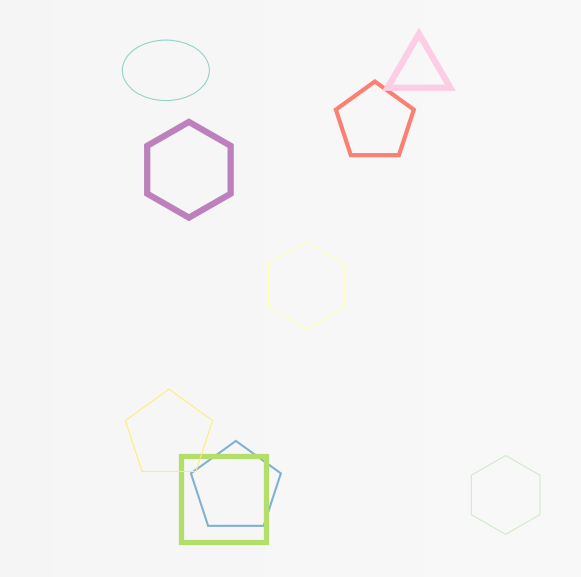[{"shape": "oval", "thickness": 0.5, "radius": 0.37, "center": [0.285, 0.877]}, {"shape": "hexagon", "thickness": 0.5, "radius": 0.38, "center": [0.528, 0.505]}, {"shape": "pentagon", "thickness": 2, "radius": 0.35, "center": [0.645, 0.788]}, {"shape": "pentagon", "thickness": 1, "radius": 0.41, "center": [0.406, 0.154]}, {"shape": "square", "thickness": 2.5, "radius": 0.37, "center": [0.384, 0.135]}, {"shape": "triangle", "thickness": 3, "radius": 0.31, "center": [0.721, 0.878]}, {"shape": "hexagon", "thickness": 3, "radius": 0.41, "center": [0.325, 0.705]}, {"shape": "hexagon", "thickness": 0.5, "radius": 0.34, "center": [0.87, 0.142]}, {"shape": "pentagon", "thickness": 0.5, "radius": 0.39, "center": [0.291, 0.247]}]